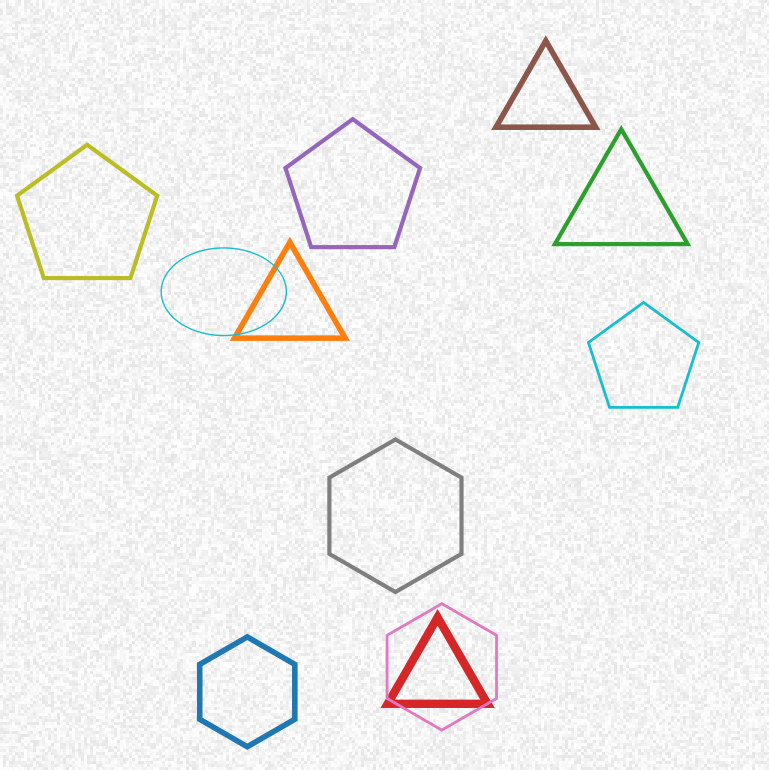[{"shape": "hexagon", "thickness": 2, "radius": 0.36, "center": [0.321, 0.102]}, {"shape": "triangle", "thickness": 2, "radius": 0.41, "center": [0.376, 0.602]}, {"shape": "triangle", "thickness": 1.5, "radius": 0.5, "center": [0.807, 0.733]}, {"shape": "triangle", "thickness": 3, "radius": 0.37, "center": [0.568, 0.123]}, {"shape": "pentagon", "thickness": 1.5, "radius": 0.46, "center": [0.458, 0.753]}, {"shape": "triangle", "thickness": 2, "radius": 0.37, "center": [0.709, 0.872]}, {"shape": "hexagon", "thickness": 1, "radius": 0.41, "center": [0.574, 0.134]}, {"shape": "hexagon", "thickness": 1.5, "radius": 0.5, "center": [0.514, 0.33]}, {"shape": "pentagon", "thickness": 1.5, "radius": 0.48, "center": [0.113, 0.716]}, {"shape": "oval", "thickness": 0.5, "radius": 0.41, "center": [0.291, 0.621]}, {"shape": "pentagon", "thickness": 1, "radius": 0.38, "center": [0.836, 0.532]}]